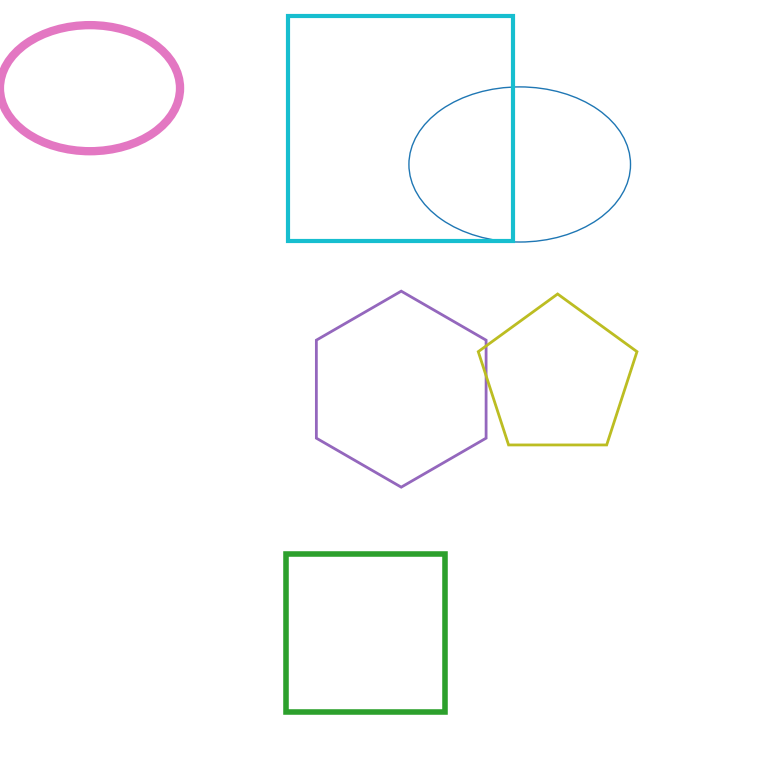[{"shape": "oval", "thickness": 0.5, "radius": 0.72, "center": [0.675, 0.786]}, {"shape": "square", "thickness": 2, "radius": 0.51, "center": [0.474, 0.178]}, {"shape": "hexagon", "thickness": 1, "radius": 0.64, "center": [0.521, 0.495]}, {"shape": "oval", "thickness": 3, "radius": 0.58, "center": [0.117, 0.885]}, {"shape": "pentagon", "thickness": 1, "radius": 0.54, "center": [0.724, 0.51]}, {"shape": "square", "thickness": 1.5, "radius": 0.73, "center": [0.52, 0.833]}]